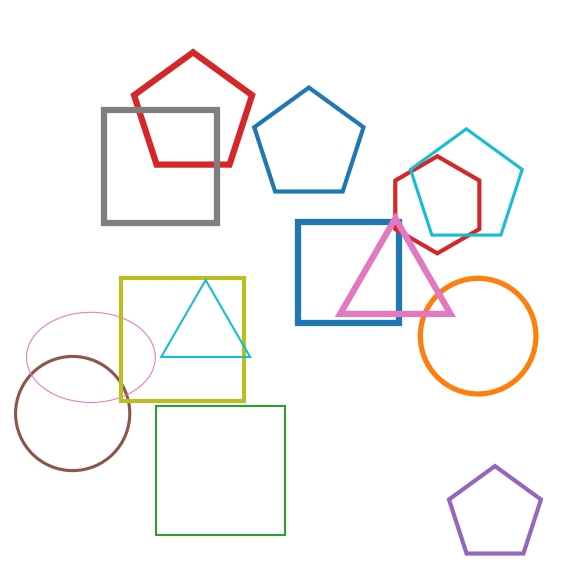[{"shape": "square", "thickness": 3, "radius": 0.44, "center": [0.604, 0.527]}, {"shape": "pentagon", "thickness": 2, "radius": 0.5, "center": [0.535, 0.748]}, {"shape": "circle", "thickness": 2.5, "radius": 0.5, "center": [0.828, 0.417]}, {"shape": "square", "thickness": 1, "radius": 0.56, "center": [0.382, 0.184]}, {"shape": "pentagon", "thickness": 3, "radius": 0.54, "center": [0.334, 0.801]}, {"shape": "hexagon", "thickness": 2, "radius": 0.42, "center": [0.757, 0.645]}, {"shape": "pentagon", "thickness": 2, "radius": 0.42, "center": [0.857, 0.108]}, {"shape": "circle", "thickness": 1.5, "radius": 0.49, "center": [0.126, 0.283]}, {"shape": "oval", "thickness": 0.5, "radius": 0.56, "center": [0.157, 0.38]}, {"shape": "triangle", "thickness": 3, "radius": 0.55, "center": [0.685, 0.511]}, {"shape": "square", "thickness": 3, "radius": 0.49, "center": [0.278, 0.711]}, {"shape": "square", "thickness": 2, "radius": 0.53, "center": [0.316, 0.411]}, {"shape": "pentagon", "thickness": 1.5, "radius": 0.51, "center": [0.808, 0.674]}, {"shape": "triangle", "thickness": 1, "radius": 0.44, "center": [0.356, 0.425]}]